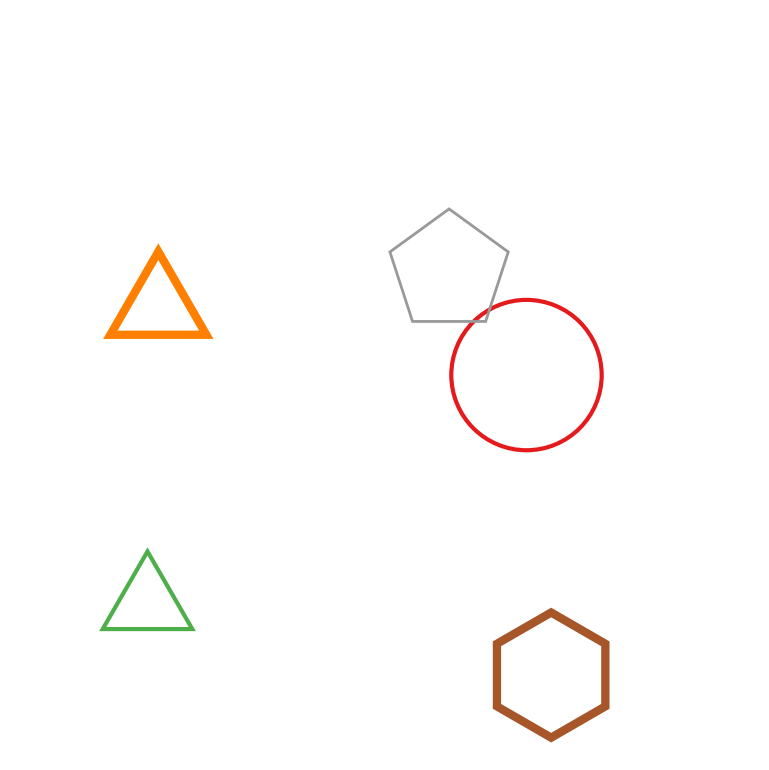[{"shape": "circle", "thickness": 1.5, "radius": 0.49, "center": [0.684, 0.513]}, {"shape": "triangle", "thickness": 1.5, "radius": 0.34, "center": [0.192, 0.217]}, {"shape": "triangle", "thickness": 3, "radius": 0.36, "center": [0.206, 0.601]}, {"shape": "hexagon", "thickness": 3, "radius": 0.41, "center": [0.716, 0.123]}, {"shape": "pentagon", "thickness": 1, "radius": 0.4, "center": [0.583, 0.648]}]